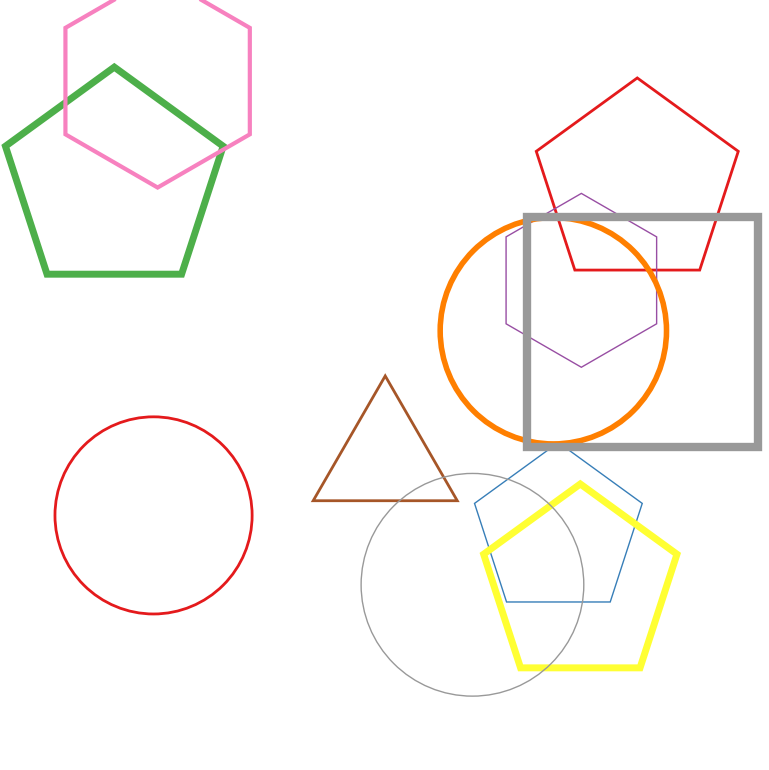[{"shape": "pentagon", "thickness": 1, "radius": 0.69, "center": [0.828, 0.761]}, {"shape": "circle", "thickness": 1, "radius": 0.64, "center": [0.199, 0.331]}, {"shape": "pentagon", "thickness": 0.5, "radius": 0.57, "center": [0.725, 0.311]}, {"shape": "pentagon", "thickness": 2.5, "radius": 0.74, "center": [0.148, 0.764]}, {"shape": "hexagon", "thickness": 0.5, "radius": 0.56, "center": [0.755, 0.636]}, {"shape": "circle", "thickness": 2, "radius": 0.73, "center": [0.719, 0.57]}, {"shape": "pentagon", "thickness": 2.5, "radius": 0.66, "center": [0.754, 0.239]}, {"shape": "triangle", "thickness": 1, "radius": 0.54, "center": [0.5, 0.404]}, {"shape": "hexagon", "thickness": 1.5, "radius": 0.69, "center": [0.205, 0.895]}, {"shape": "square", "thickness": 3, "radius": 0.75, "center": [0.835, 0.568]}, {"shape": "circle", "thickness": 0.5, "radius": 0.72, "center": [0.614, 0.241]}]